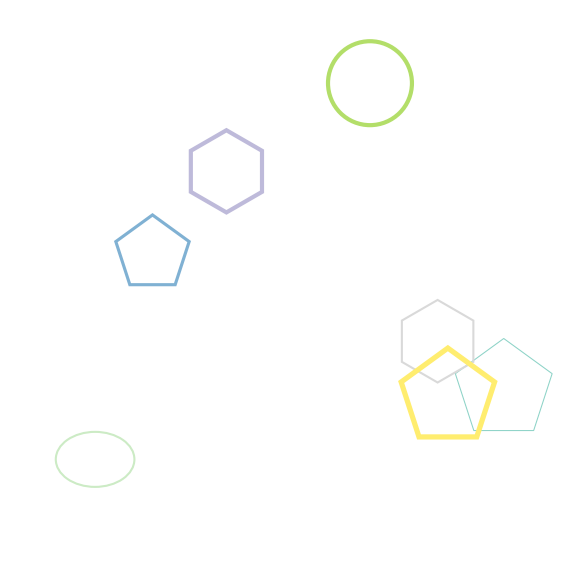[{"shape": "pentagon", "thickness": 0.5, "radius": 0.44, "center": [0.872, 0.325]}, {"shape": "hexagon", "thickness": 2, "radius": 0.36, "center": [0.392, 0.702]}, {"shape": "pentagon", "thickness": 1.5, "radius": 0.33, "center": [0.264, 0.56]}, {"shape": "circle", "thickness": 2, "radius": 0.36, "center": [0.641, 0.855]}, {"shape": "hexagon", "thickness": 1, "radius": 0.36, "center": [0.758, 0.408]}, {"shape": "oval", "thickness": 1, "radius": 0.34, "center": [0.165, 0.204]}, {"shape": "pentagon", "thickness": 2.5, "radius": 0.43, "center": [0.776, 0.311]}]